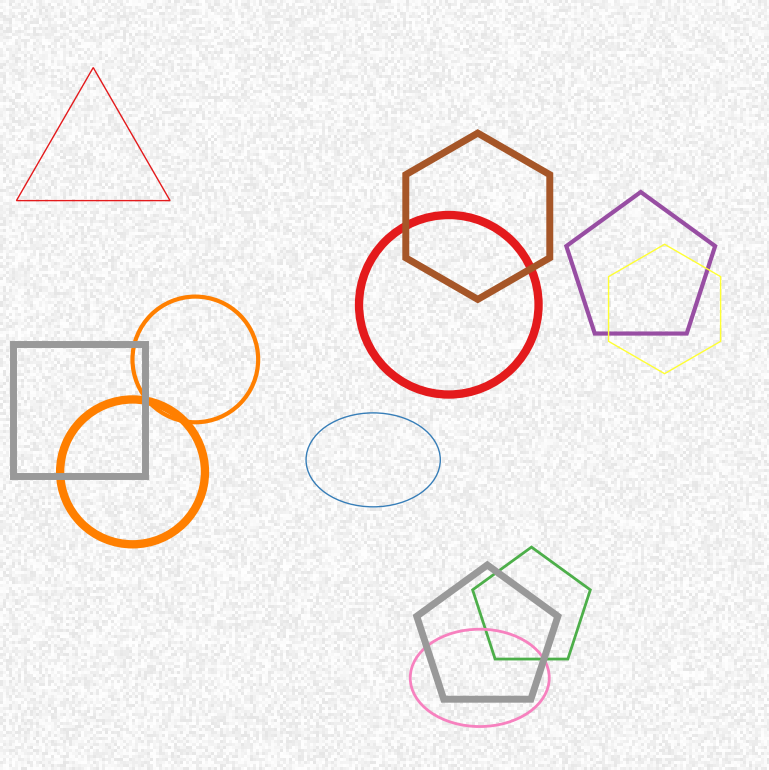[{"shape": "triangle", "thickness": 0.5, "radius": 0.58, "center": [0.121, 0.797]}, {"shape": "circle", "thickness": 3, "radius": 0.58, "center": [0.583, 0.604]}, {"shape": "oval", "thickness": 0.5, "radius": 0.44, "center": [0.485, 0.403]}, {"shape": "pentagon", "thickness": 1, "radius": 0.4, "center": [0.69, 0.209]}, {"shape": "pentagon", "thickness": 1.5, "radius": 0.51, "center": [0.832, 0.649]}, {"shape": "circle", "thickness": 3, "radius": 0.47, "center": [0.172, 0.387]}, {"shape": "circle", "thickness": 1.5, "radius": 0.41, "center": [0.254, 0.533]}, {"shape": "hexagon", "thickness": 0.5, "radius": 0.42, "center": [0.863, 0.599]}, {"shape": "hexagon", "thickness": 2.5, "radius": 0.54, "center": [0.621, 0.719]}, {"shape": "oval", "thickness": 1, "radius": 0.45, "center": [0.623, 0.12]}, {"shape": "square", "thickness": 2.5, "radius": 0.43, "center": [0.102, 0.468]}, {"shape": "pentagon", "thickness": 2.5, "radius": 0.48, "center": [0.633, 0.17]}]